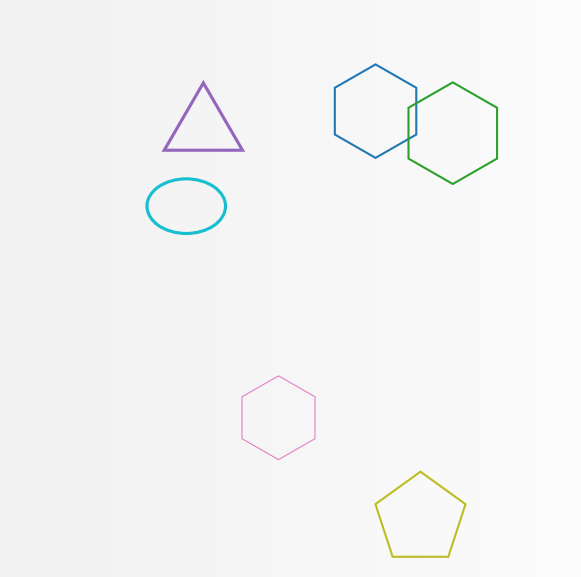[{"shape": "hexagon", "thickness": 1, "radius": 0.4, "center": [0.646, 0.807]}, {"shape": "hexagon", "thickness": 1, "radius": 0.44, "center": [0.779, 0.769]}, {"shape": "triangle", "thickness": 1.5, "radius": 0.39, "center": [0.35, 0.778]}, {"shape": "hexagon", "thickness": 0.5, "radius": 0.36, "center": [0.479, 0.276]}, {"shape": "pentagon", "thickness": 1, "radius": 0.41, "center": [0.723, 0.101]}, {"shape": "oval", "thickness": 1.5, "radius": 0.34, "center": [0.32, 0.642]}]